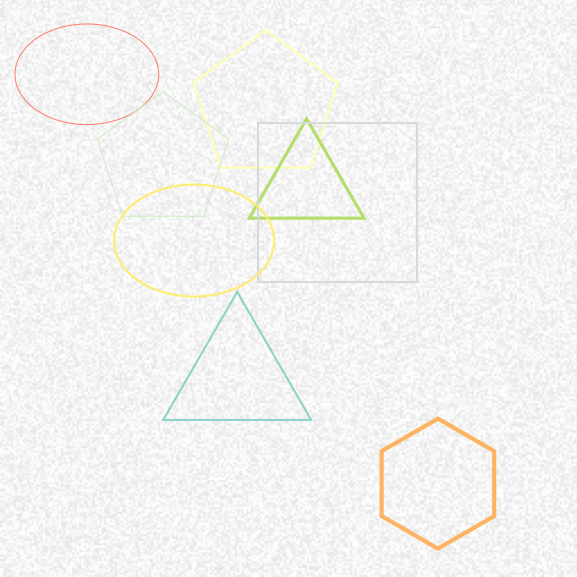[{"shape": "triangle", "thickness": 1, "radius": 0.74, "center": [0.411, 0.346]}, {"shape": "pentagon", "thickness": 1, "radius": 0.66, "center": [0.46, 0.815]}, {"shape": "oval", "thickness": 0.5, "radius": 0.62, "center": [0.15, 0.871]}, {"shape": "hexagon", "thickness": 2, "radius": 0.56, "center": [0.758, 0.162]}, {"shape": "triangle", "thickness": 1.5, "radius": 0.57, "center": [0.531, 0.679]}, {"shape": "square", "thickness": 1, "radius": 0.69, "center": [0.584, 0.648]}, {"shape": "pentagon", "thickness": 0.5, "radius": 0.6, "center": [0.282, 0.721]}, {"shape": "oval", "thickness": 1, "radius": 0.69, "center": [0.336, 0.583]}]